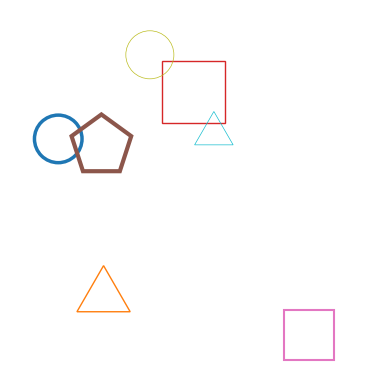[{"shape": "circle", "thickness": 2.5, "radius": 0.31, "center": [0.151, 0.639]}, {"shape": "triangle", "thickness": 1, "radius": 0.4, "center": [0.269, 0.23]}, {"shape": "square", "thickness": 1, "radius": 0.41, "center": [0.503, 0.761]}, {"shape": "pentagon", "thickness": 3, "radius": 0.41, "center": [0.263, 0.621]}, {"shape": "square", "thickness": 1.5, "radius": 0.33, "center": [0.802, 0.129]}, {"shape": "circle", "thickness": 0.5, "radius": 0.31, "center": [0.389, 0.858]}, {"shape": "triangle", "thickness": 0.5, "radius": 0.29, "center": [0.555, 0.653]}]